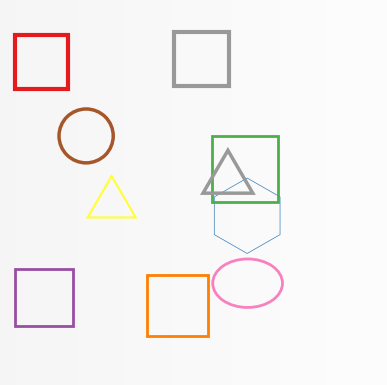[{"shape": "square", "thickness": 3, "radius": 0.35, "center": [0.107, 0.839]}, {"shape": "hexagon", "thickness": 0.5, "radius": 0.49, "center": [0.638, 0.44]}, {"shape": "square", "thickness": 2, "radius": 0.43, "center": [0.633, 0.561]}, {"shape": "square", "thickness": 2, "radius": 0.37, "center": [0.113, 0.227]}, {"shape": "square", "thickness": 2, "radius": 0.4, "center": [0.458, 0.207]}, {"shape": "triangle", "thickness": 1.5, "radius": 0.36, "center": [0.288, 0.471]}, {"shape": "circle", "thickness": 2.5, "radius": 0.35, "center": [0.222, 0.647]}, {"shape": "oval", "thickness": 2, "radius": 0.45, "center": [0.639, 0.264]}, {"shape": "square", "thickness": 3, "radius": 0.35, "center": [0.521, 0.847]}, {"shape": "triangle", "thickness": 2.5, "radius": 0.37, "center": [0.588, 0.535]}]